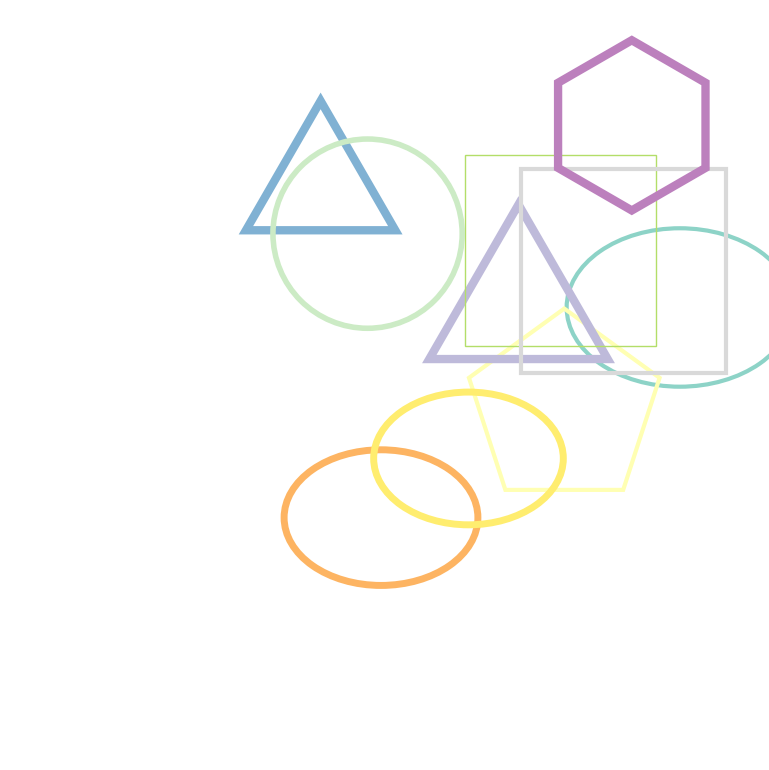[{"shape": "oval", "thickness": 1.5, "radius": 0.73, "center": [0.883, 0.601]}, {"shape": "pentagon", "thickness": 1.5, "radius": 0.65, "center": [0.733, 0.469]}, {"shape": "triangle", "thickness": 3, "radius": 0.67, "center": [0.673, 0.601]}, {"shape": "triangle", "thickness": 3, "radius": 0.56, "center": [0.416, 0.757]}, {"shape": "oval", "thickness": 2.5, "radius": 0.63, "center": [0.495, 0.328]}, {"shape": "square", "thickness": 0.5, "radius": 0.62, "center": [0.728, 0.675]}, {"shape": "square", "thickness": 1.5, "radius": 0.66, "center": [0.81, 0.648]}, {"shape": "hexagon", "thickness": 3, "radius": 0.55, "center": [0.821, 0.837]}, {"shape": "circle", "thickness": 2, "radius": 0.61, "center": [0.477, 0.697]}, {"shape": "oval", "thickness": 2.5, "radius": 0.62, "center": [0.608, 0.405]}]